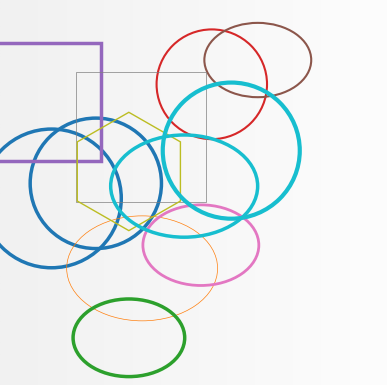[{"shape": "circle", "thickness": 2.5, "radius": 0.85, "center": [0.247, 0.524]}, {"shape": "circle", "thickness": 2.5, "radius": 0.9, "center": [0.133, 0.485]}, {"shape": "oval", "thickness": 0.5, "radius": 0.97, "center": [0.367, 0.303]}, {"shape": "oval", "thickness": 2.5, "radius": 0.72, "center": [0.333, 0.123]}, {"shape": "circle", "thickness": 1.5, "radius": 0.71, "center": [0.547, 0.781]}, {"shape": "square", "thickness": 2.5, "radius": 0.77, "center": [0.106, 0.735]}, {"shape": "oval", "thickness": 1.5, "radius": 0.69, "center": [0.665, 0.844]}, {"shape": "oval", "thickness": 2, "radius": 0.75, "center": [0.518, 0.363]}, {"shape": "square", "thickness": 0.5, "radius": 0.84, "center": [0.364, 0.645]}, {"shape": "hexagon", "thickness": 1, "radius": 0.77, "center": [0.333, 0.555]}, {"shape": "circle", "thickness": 3, "radius": 0.88, "center": [0.597, 0.609]}, {"shape": "oval", "thickness": 2.5, "radius": 0.95, "center": [0.475, 0.517]}]